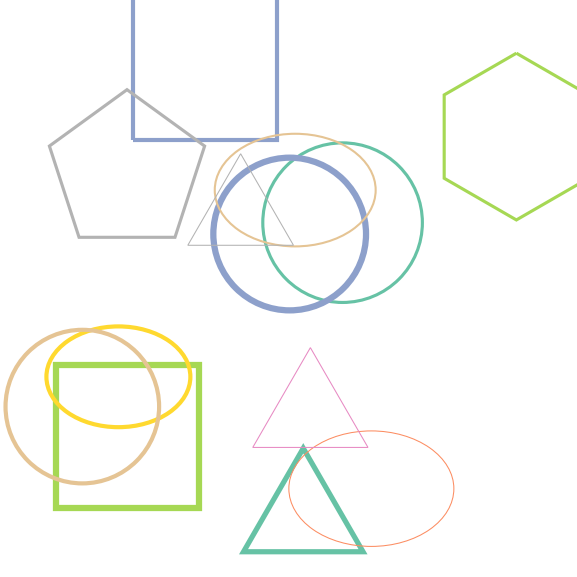[{"shape": "circle", "thickness": 1.5, "radius": 0.69, "center": [0.593, 0.614]}, {"shape": "triangle", "thickness": 2.5, "radius": 0.6, "center": [0.525, 0.103]}, {"shape": "oval", "thickness": 0.5, "radius": 0.71, "center": [0.643, 0.153]}, {"shape": "circle", "thickness": 3, "radius": 0.66, "center": [0.502, 0.594]}, {"shape": "square", "thickness": 2, "radius": 0.62, "center": [0.355, 0.882]}, {"shape": "triangle", "thickness": 0.5, "radius": 0.58, "center": [0.537, 0.282]}, {"shape": "hexagon", "thickness": 1.5, "radius": 0.72, "center": [0.894, 0.763]}, {"shape": "square", "thickness": 3, "radius": 0.62, "center": [0.22, 0.243]}, {"shape": "oval", "thickness": 2, "radius": 0.62, "center": [0.205, 0.347]}, {"shape": "oval", "thickness": 1, "radius": 0.7, "center": [0.511, 0.67]}, {"shape": "circle", "thickness": 2, "radius": 0.66, "center": [0.143, 0.295]}, {"shape": "pentagon", "thickness": 1.5, "radius": 0.71, "center": [0.22, 0.703]}, {"shape": "triangle", "thickness": 0.5, "radius": 0.53, "center": [0.417, 0.627]}]